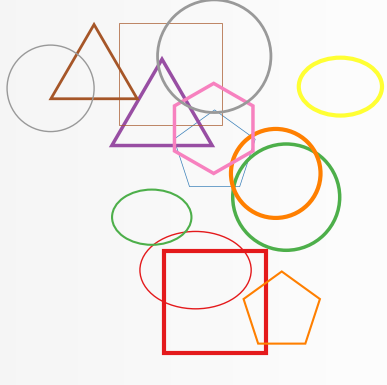[{"shape": "oval", "thickness": 1, "radius": 0.72, "center": [0.505, 0.298]}, {"shape": "square", "thickness": 3, "radius": 0.66, "center": [0.554, 0.216]}, {"shape": "pentagon", "thickness": 0.5, "radius": 0.55, "center": [0.554, 0.604]}, {"shape": "circle", "thickness": 2.5, "radius": 0.69, "center": [0.739, 0.488]}, {"shape": "oval", "thickness": 1.5, "radius": 0.51, "center": [0.392, 0.436]}, {"shape": "triangle", "thickness": 2.5, "radius": 0.75, "center": [0.418, 0.697]}, {"shape": "circle", "thickness": 3, "radius": 0.58, "center": [0.712, 0.55]}, {"shape": "pentagon", "thickness": 1.5, "radius": 0.52, "center": [0.727, 0.191]}, {"shape": "oval", "thickness": 3, "radius": 0.54, "center": [0.878, 0.775]}, {"shape": "square", "thickness": 0.5, "radius": 0.66, "center": [0.441, 0.808]}, {"shape": "triangle", "thickness": 2, "radius": 0.64, "center": [0.243, 0.808]}, {"shape": "hexagon", "thickness": 2.5, "radius": 0.58, "center": [0.552, 0.666]}, {"shape": "circle", "thickness": 2, "radius": 0.73, "center": [0.553, 0.854]}, {"shape": "circle", "thickness": 1, "radius": 0.56, "center": [0.131, 0.771]}]